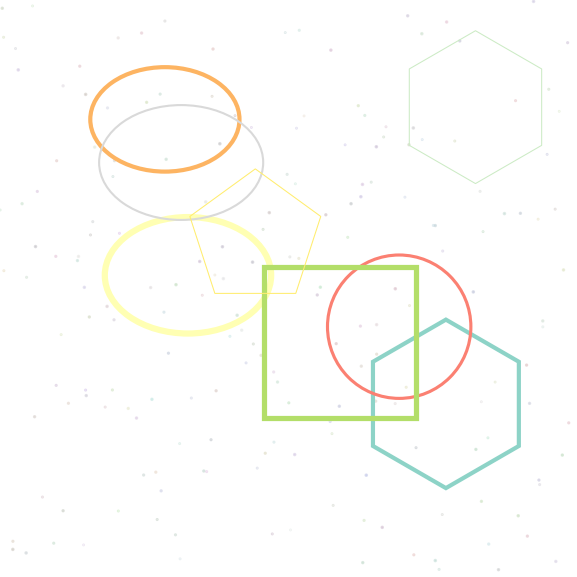[{"shape": "hexagon", "thickness": 2, "radius": 0.73, "center": [0.772, 0.3]}, {"shape": "oval", "thickness": 3, "radius": 0.72, "center": [0.325, 0.522]}, {"shape": "circle", "thickness": 1.5, "radius": 0.62, "center": [0.691, 0.433]}, {"shape": "oval", "thickness": 2, "radius": 0.65, "center": [0.286, 0.792]}, {"shape": "square", "thickness": 2.5, "radius": 0.66, "center": [0.589, 0.406]}, {"shape": "oval", "thickness": 1, "radius": 0.71, "center": [0.314, 0.718]}, {"shape": "hexagon", "thickness": 0.5, "radius": 0.66, "center": [0.823, 0.814]}, {"shape": "pentagon", "thickness": 0.5, "radius": 0.6, "center": [0.442, 0.588]}]